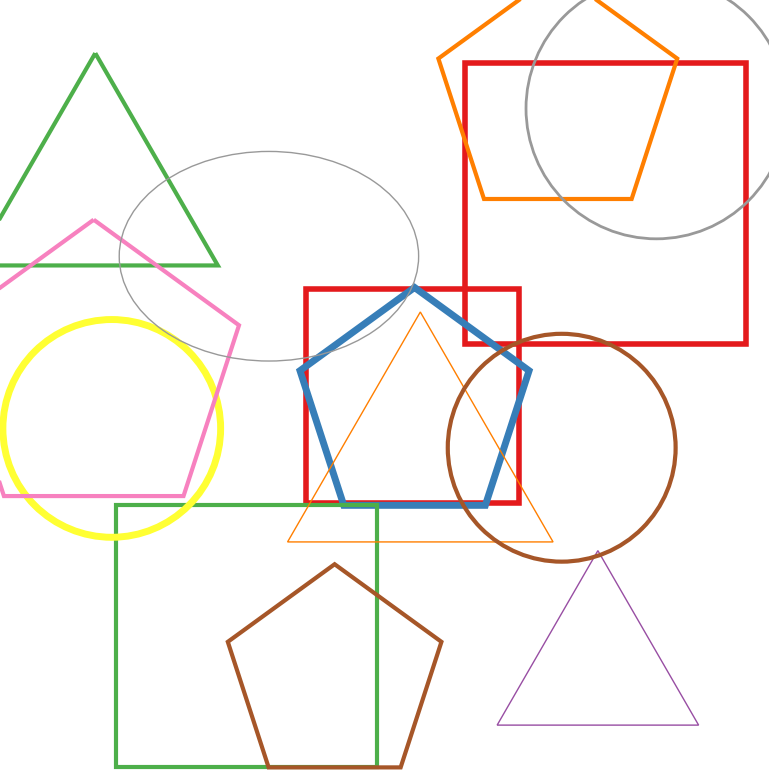[{"shape": "square", "thickness": 2, "radius": 0.69, "center": [0.536, 0.486]}, {"shape": "square", "thickness": 2, "radius": 0.91, "center": [0.786, 0.736]}, {"shape": "pentagon", "thickness": 2.5, "radius": 0.78, "center": [0.538, 0.47]}, {"shape": "square", "thickness": 1.5, "radius": 0.85, "center": [0.32, 0.174]}, {"shape": "triangle", "thickness": 1.5, "radius": 0.92, "center": [0.124, 0.747]}, {"shape": "triangle", "thickness": 0.5, "radius": 0.76, "center": [0.776, 0.134]}, {"shape": "pentagon", "thickness": 1.5, "radius": 0.82, "center": [0.724, 0.874]}, {"shape": "triangle", "thickness": 0.5, "radius": 1.0, "center": [0.546, 0.396]}, {"shape": "circle", "thickness": 2.5, "radius": 0.71, "center": [0.145, 0.444]}, {"shape": "circle", "thickness": 1.5, "radius": 0.74, "center": [0.729, 0.419]}, {"shape": "pentagon", "thickness": 1.5, "radius": 0.73, "center": [0.435, 0.121]}, {"shape": "pentagon", "thickness": 1.5, "radius": 0.99, "center": [0.122, 0.516]}, {"shape": "circle", "thickness": 1, "radius": 0.85, "center": [0.852, 0.859]}, {"shape": "oval", "thickness": 0.5, "radius": 0.97, "center": [0.349, 0.667]}]